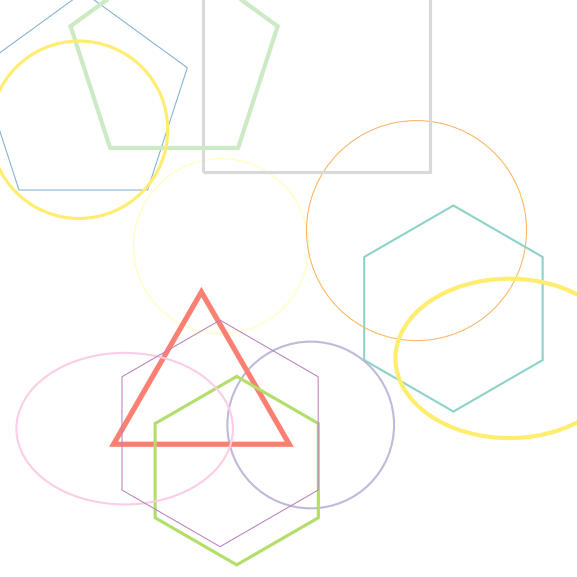[{"shape": "hexagon", "thickness": 1, "radius": 0.89, "center": [0.785, 0.465]}, {"shape": "circle", "thickness": 0.5, "radius": 0.76, "center": [0.383, 0.573]}, {"shape": "circle", "thickness": 1, "radius": 0.72, "center": [0.538, 0.263]}, {"shape": "triangle", "thickness": 2.5, "radius": 0.88, "center": [0.349, 0.318]}, {"shape": "pentagon", "thickness": 0.5, "radius": 0.95, "center": [0.144, 0.823]}, {"shape": "circle", "thickness": 0.5, "radius": 0.95, "center": [0.721, 0.6]}, {"shape": "hexagon", "thickness": 1.5, "radius": 0.82, "center": [0.41, 0.184]}, {"shape": "oval", "thickness": 1, "radius": 0.94, "center": [0.216, 0.257]}, {"shape": "square", "thickness": 1.5, "radius": 0.98, "center": [0.548, 0.898]}, {"shape": "hexagon", "thickness": 0.5, "radius": 0.98, "center": [0.381, 0.249]}, {"shape": "pentagon", "thickness": 2, "radius": 0.94, "center": [0.301, 0.895]}, {"shape": "oval", "thickness": 2, "radius": 0.99, "center": [0.882, 0.379]}, {"shape": "circle", "thickness": 1.5, "radius": 0.77, "center": [0.137, 0.774]}]